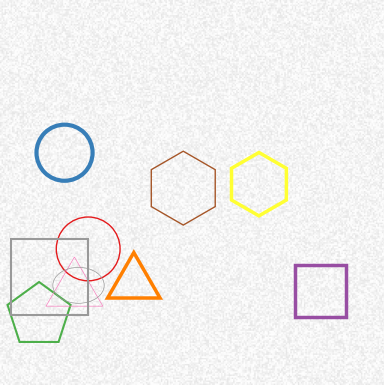[{"shape": "circle", "thickness": 1, "radius": 0.41, "center": [0.229, 0.353]}, {"shape": "circle", "thickness": 3, "radius": 0.36, "center": [0.168, 0.603]}, {"shape": "pentagon", "thickness": 1.5, "radius": 0.43, "center": [0.101, 0.181]}, {"shape": "square", "thickness": 2.5, "radius": 0.33, "center": [0.832, 0.244]}, {"shape": "triangle", "thickness": 2.5, "radius": 0.39, "center": [0.348, 0.265]}, {"shape": "hexagon", "thickness": 2.5, "radius": 0.41, "center": [0.673, 0.522]}, {"shape": "hexagon", "thickness": 1, "radius": 0.48, "center": [0.476, 0.511]}, {"shape": "triangle", "thickness": 0.5, "radius": 0.43, "center": [0.193, 0.247]}, {"shape": "square", "thickness": 1.5, "radius": 0.5, "center": [0.129, 0.28]}, {"shape": "oval", "thickness": 0.5, "radius": 0.33, "center": [0.204, 0.259]}]